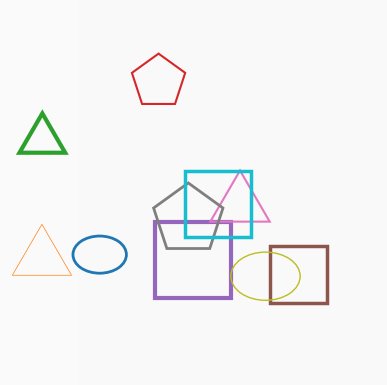[{"shape": "oval", "thickness": 2, "radius": 0.34, "center": [0.257, 0.339]}, {"shape": "triangle", "thickness": 0.5, "radius": 0.44, "center": [0.108, 0.329]}, {"shape": "triangle", "thickness": 3, "radius": 0.34, "center": [0.109, 0.637]}, {"shape": "pentagon", "thickness": 1.5, "radius": 0.36, "center": [0.409, 0.788]}, {"shape": "square", "thickness": 3, "radius": 0.49, "center": [0.499, 0.324]}, {"shape": "square", "thickness": 2.5, "radius": 0.37, "center": [0.77, 0.286]}, {"shape": "triangle", "thickness": 1.5, "radius": 0.44, "center": [0.619, 0.469]}, {"shape": "pentagon", "thickness": 2, "radius": 0.47, "center": [0.486, 0.431]}, {"shape": "oval", "thickness": 1, "radius": 0.45, "center": [0.685, 0.283]}, {"shape": "square", "thickness": 2.5, "radius": 0.43, "center": [0.563, 0.471]}]